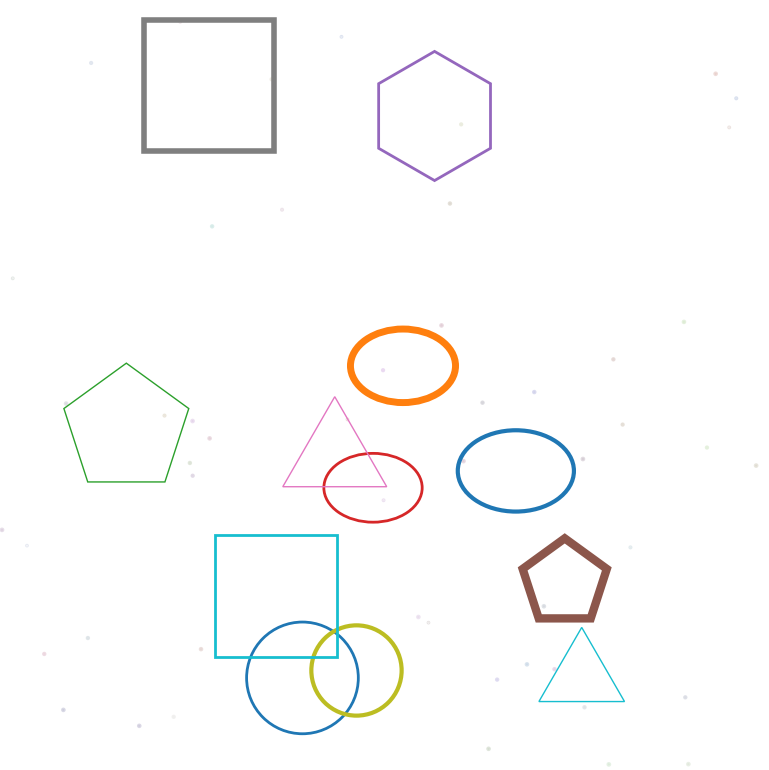[{"shape": "oval", "thickness": 1.5, "radius": 0.38, "center": [0.67, 0.388]}, {"shape": "circle", "thickness": 1, "radius": 0.36, "center": [0.393, 0.12]}, {"shape": "oval", "thickness": 2.5, "radius": 0.34, "center": [0.523, 0.525]}, {"shape": "pentagon", "thickness": 0.5, "radius": 0.43, "center": [0.164, 0.443]}, {"shape": "oval", "thickness": 1, "radius": 0.32, "center": [0.484, 0.367]}, {"shape": "hexagon", "thickness": 1, "radius": 0.42, "center": [0.564, 0.849]}, {"shape": "pentagon", "thickness": 3, "radius": 0.29, "center": [0.733, 0.243]}, {"shape": "triangle", "thickness": 0.5, "radius": 0.39, "center": [0.435, 0.407]}, {"shape": "square", "thickness": 2, "radius": 0.42, "center": [0.272, 0.889]}, {"shape": "circle", "thickness": 1.5, "radius": 0.29, "center": [0.463, 0.129]}, {"shape": "triangle", "thickness": 0.5, "radius": 0.32, "center": [0.755, 0.121]}, {"shape": "square", "thickness": 1, "radius": 0.4, "center": [0.359, 0.226]}]